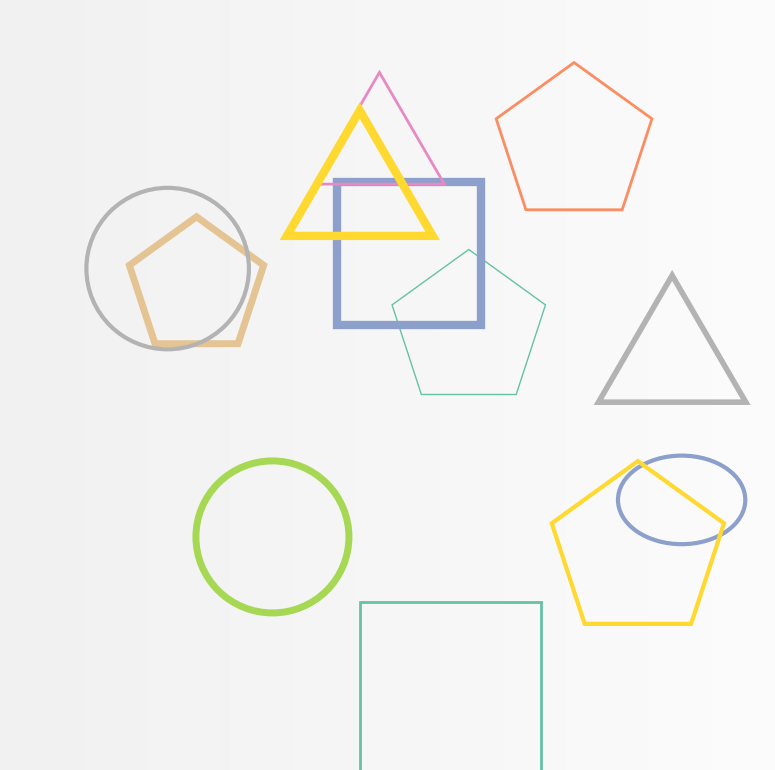[{"shape": "square", "thickness": 1, "radius": 0.58, "center": [0.581, 0.101]}, {"shape": "pentagon", "thickness": 0.5, "radius": 0.52, "center": [0.605, 0.572]}, {"shape": "pentagon", "thickness": 1, "radius": 0.53, "center": [0.741, 0.813]}, {"shape": "oval", "thickness": 1.5, "radius": 0.41, "center": [0.88, 0.351]}, {"shape": "square", "thickness": 3, "radius": 0.46, "center": [0.528, 0.671]}, {"shape": "triangle", "thickness": 1, "radius": 0.48, "center": [0.49, 0.809]}, {"shape": "circle", "thickness": 2.5, "radius": 0.49, "center": [0.352, 0.303]}, {"shape": "triangle", "thickness": 3, "radius": 0.54, "center": [0.464, 0.748]}, {"shape": "pentagon", "thickness": 1.5, "radius": 0.58, "center": [0.823, 0.284]}, {"shape": "pentagon", "thickness": 2.5, "radius": 0.46, "center": [0.254, 0.627]}, {"shape": "triangle", "thickness": 2, "radius": 0.55, "center": [0.867, 0.533]}, {"shape": "circle", "thickness": 1.5, "radius": 0.52, "center": [0.216, 0.651]}]